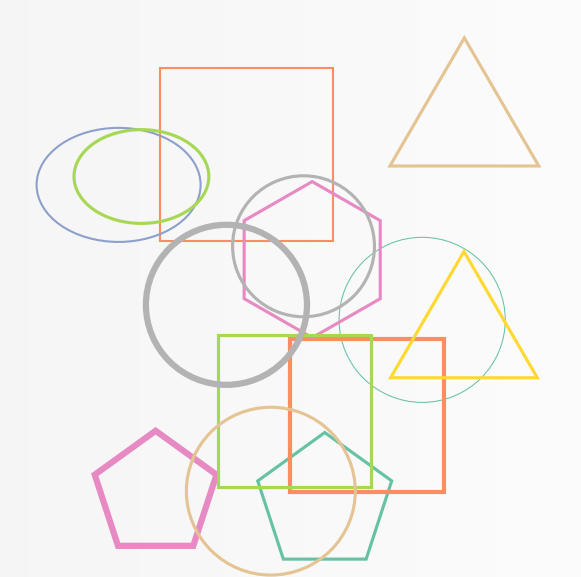[{"shape": "circle", "thickness": 0.5, "radius": 0.71, "center": [0.726, 0.445]}, {"shape": "pentagon", "thickness": 1.5, "radius": 0.61, "center": [0.559, 0.129]}, {"shape": "square", "thickness": 1, "radius": 0.75, "center": [0.424, 0.732]}, {"shape": "square", "thickness": 2, "radius": 0.66, "center": [0.632, 0.28]}, {"shape": "oval", "thickness": 1, "radius": 0.71, "center": [0.204, 0.679]}, {"shape": "pentagon", "thickness": 3, "radius": 0.55, "center": [0.268, 0.143]}, {"shape": "hexagon", "thickness": 1.5, "radius": 0.68, "center": [0.537, 0.55]}, {"shape": "square", "thickness": 1.5, "radius": 0.66, "center": [0.507, 0.288]}, {"shape": "oval", "thickness": 1.5, "radius": 0.58, "center": [0.243, 0.693]}, {"shape": "triangle", "thickness": 1.5, "radius": 0.73, "center": [0.798, 0.418]}, {"shape": "circle", "thickness": 1.5, "radius": 0.73, "center": [0.466, 0.149]}, {"shape": "triangle", "thickness": 1.5, "radius": 0.74, "center": [0.799, 0.786]}, {"shape": "circle", "thickness": 1.5, "radius": 0.61, "center": [0.522, 0.573]}, {"shape": "circle", "thickness": 3, "radius": 0.69, "center": [0.39, 0.471]}]